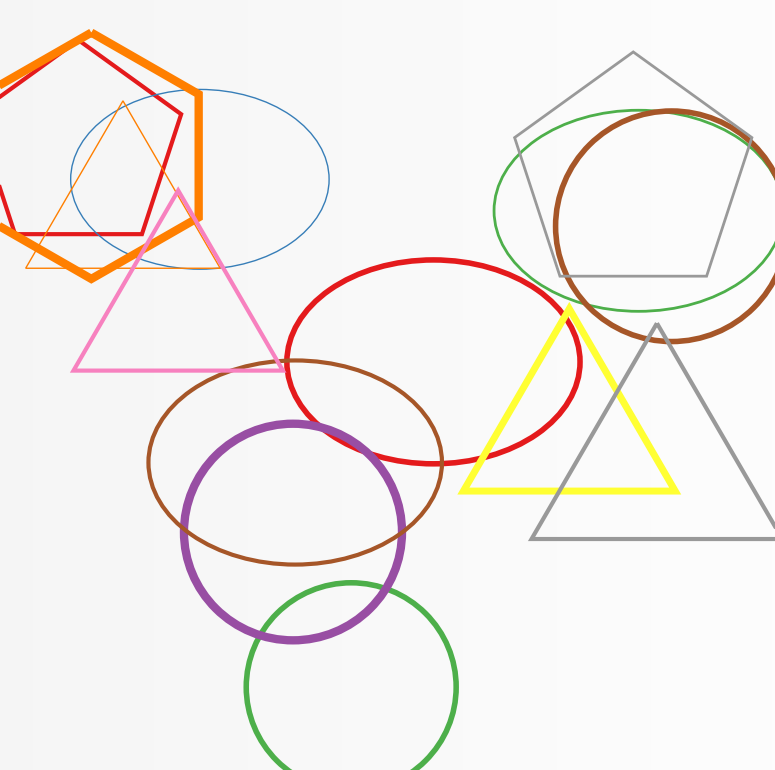[{"shape": "pentagon", "thickness": 1.5, "radius": 0.7, "center": [0.101, 0.809]}, {"shape": "oval", "thickness": 2, "radius": 0.95, "center": [0.559, 0.53]}, {"shape": "oval", "thickness": 0.5, "radius": 0.83, "center": [0.258, 0.767]}, {"shape": "circle", "thickness": 2, "radius": 0.68, "center": [0.453, 0.108]}, {"shape": "oval", "thickness": 1, "radius": 0.93, "center": [0.824, 0.726]}, {"shape": "circle", "thickness": 3, "radius": 0.7, "center": [0.378, 0.309]}, {"shape": "triangle", "thickness": 0.5, "radius": 0.72, "center": [0.159, 0.724]}, {"shape": "hexagon", "thickness": 3, "radius": 0.8, "center": [0.118, 0.798]}, {"shape": "triangle", "thickness": 2.5, "radius": 0.79, "center": [0.735, 0.441]}, {"shape": "oval", "thickness": 1.5, "radius": 0.95, "center": [0.381, 0.399]}, {"shape": "circle", "thickness": 2, "radius": 0.75, "center": [0.867, 0.706]}, {"shape": "triangle", "thickness": 1.5, "radius": 0.78, "center": [0.23, 0.597]}, {"shape": "pentagon", "thickness": 1, "radius": 0.8, "center": [0.817, 0.772]}, {"shape": "triangle", "thickness": 1.5, "radius": 0.93, "center": [0.848, 0.393]}]